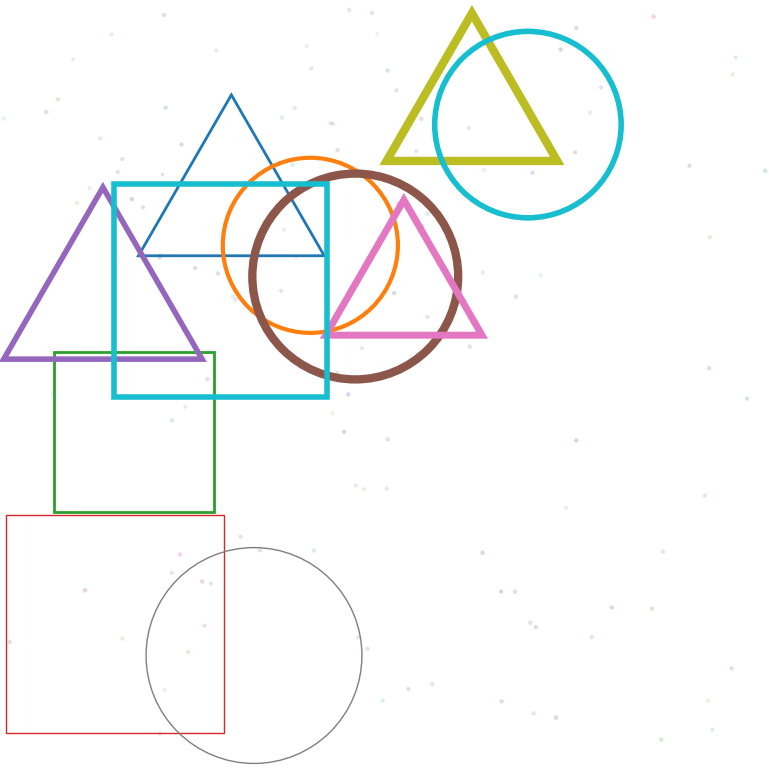[{"shape": "triangle", "thickness": 1, "radius": 0.7, "center": [0.3, 0.737]}, {"shape": "circle", "thickness": 1.5, "radius": 0.57, "center": [0.403, 0.681]}, {"shape": "square", "thickness": 1, "radius": 0.52, "center": [0.174, 0.438]}, {"shape": "square", "thickness": 0.5, "radius": 0.71, "center": [0.149, 0.19]}, {"shape": "triangle", "thickness": 2, "radius": 0.74, "center": [0.134, 0.608]}, {"shape": "circle", "thickness": 3, "radius": 0.67, "center": [0.461, 0.641]}, {"shape": "triangle", "thickness": 2.5, "radius": 0.59, "center": [0.525, 0.623]}, {"shape": "circle", "thickness": 0.5, "radius": 0.7, "center": [0.33, 0.149]}, {"shape": "triangle", "thickness": 3, "radius": 0.64, "center": [0.613, 0.855]}, {"shape": "square", "thickness": 2, "radius": 0.69, "center": [0.286, 0.622]}, {"shape": "circle", "thickness": 2, "radius": 0.61, "center": [0.686, 0.838]}]